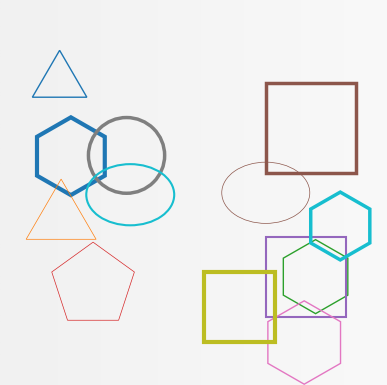[{"shape": "hexagon", "thickness": 3, "radius": 0.5, "center": [0.183, 0.594]}, {"shape": "triangle", "thickness": 1, "radius": 0.41, "center": [0.154, 0.788]}, {"shape": "triangle", "thickness": 0.5, "radius": 0.52, "center": [0.158, 0.431]}, {"shape": "hexagon", "thickness": 1, "radius": 0.48, "center": [0.814, 0.281]}, {"shape": "pentagon", "thickness": 0.5, "radius": 0.56, "center": [0.24, 0.259]}, {"shape": "square", "thickness": 1.5, "radius": 0.52, "center": [0.789, 0.28]}, {"shape": "square", "thickness": 2.5, "radius": 0.59, "center": [0.803, 0.668]}, {"shape": "oval", "thickness": 0.5, "radius": 0.57, "center": [0.686, 0.499]}, {"shape": "hexagon", "thickness": 1, "radius": 0.54, "center": [0.785, 0.11]}, {"shape": "circle", "thickness": 2.5, "radius": 0.49, "center": [0.327, 0.596]}, {"shape": "square", "thickness": 3, "radius": 0.46, "center": [0.619, 0.202]}, {"shape": "hexagon", "thickness": 2.5, "radius": 0.44, "center": [0.878, 0.413]}, {"shape": "oval", "thickness": 1.5, "radius": 0.57, "center": [0.336, 0.494]}]